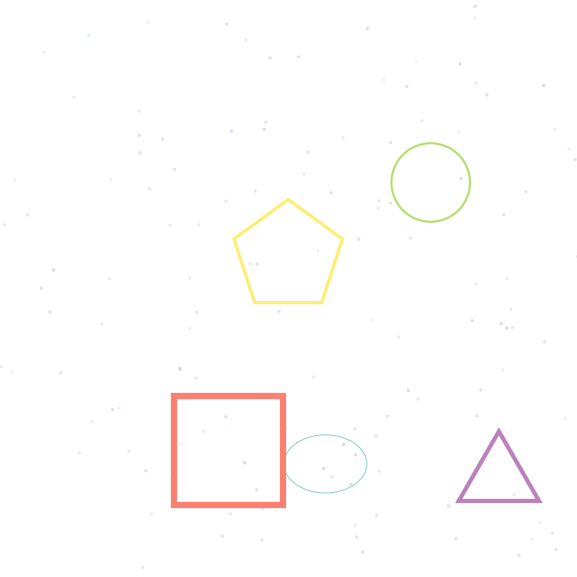[{"shape": "oval", "thickness": 0.5, "radius": 0.36, "center": [0.563, 0.196]}, {"shape": "square", "thickness": 3, "radius": 0.47, "center": [0.396, 0.219]}, {"shape": "circle", "thickness": 1, "radius": 0.34, "center": [0.746, 0.683]}, {"shape": "triangle", "thickness": 2, "radius": 0.4, "center": [0.864, 0.172]}, {"shape": "pentagon", "thickness": 1.5, "radius": 0.49, "center": [0.499, 0.555]}]